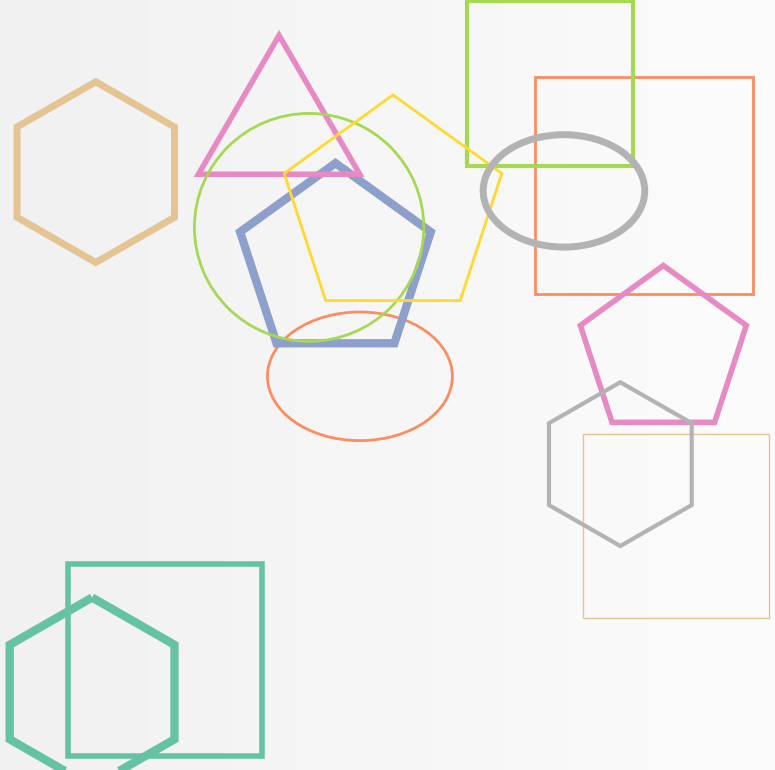[{"shape": "hexagon", "thickness": 3, "radius": 0.61, "center": [0.119, 0.101]}, {"shape": "square", "thickness": 2, "radius": 0.62, "center": [0.213, 0.143]}, {"shape": "oval", "thickness": 1, "radius": 0.6, "center": [0.464, 0.511]}, {"shape": "square", "thickness": 1, "radius": 0.7, "center": [0.831, 0.759]}, {"shape": "pentagon", "thickness": 3, "radius": 0.65, "center": [0.433, 0.659]}, {"shape": "pentagon", "thickness": 2, "radius": 0.56, "center": [0.856, 0.543]}, {"shape": "triangle", "thickness": 2, "radius": 0.6, "center": [0.36, 0.834]}, {"shape": "circle", "thickness": 1, "radius": 0.74, "center": [0.399, 0.705]}, {"shape": "square", "thickness": 1.5, "radius": 0.53, "center": [0.71, 0.891]}, {"shape": "pentagon", "thickness": 1, "radius": 0.74, "center": [0.507, 0.729]}, {"shape": "hexagon", "thickness": 2.5, "radius": 0.59, "center": [0.124, 0.776]}, {"shape": "square", "thickness": 0.5, "radius": 0.6, "center": [0.872, 0.317]}, {"shape": "oval", "thickness": 2.5, "radius": 0.52, "center": [0.728, 0.752]}, {"shape": "hexagon", "thickness": 1.5, "radius": 0.53, "center": [0.8, 0.397]}]